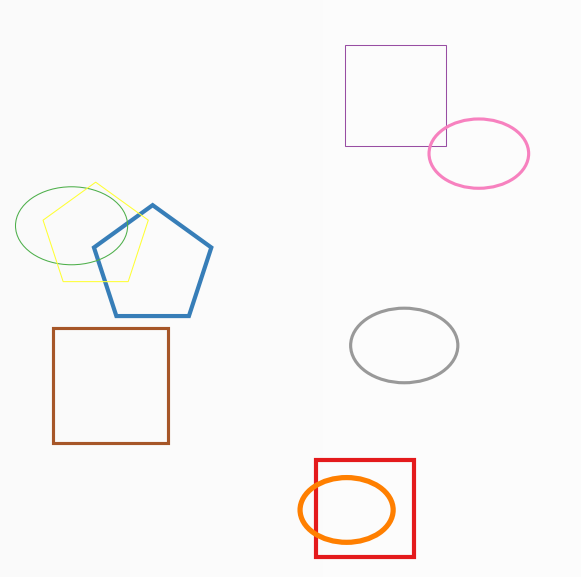[{"shape": "square", "thickness": 2, "radius": 0.42, "center": [0.628, 0.118]}, {"shape": "pentagon", "thickness": 2, "radius": 0.53, "center": [0.263, 0.538]}, {"shape": "oval", "thickness": 0.5, "radius": 0.48, "center": [0.123, 0.608]}, {"shape": "square", "thickness": 0.5, "radius": 0.43, "center": [0.681, 0.834]}, {"shape": "oval", "thickness": 2.5, "radius": 0.4, "center": [0.596, 0.116]}, {"shape": "pentagon", "thickness": 0.5, "radius": 0.48, "center": [0.165, 0.588]}, {"shape": "square", "thickness": 1.5, "radius": 0.5, "center": [0.19, 0.332]}, {"shape": "oval", "thickness": 1.5, "radius": 0.43, "center": [0.824, 0.733]}, {"shape": "oval", "thickness": 1.5, "radius": 0.46, "center": [0.695, 0.401]}]